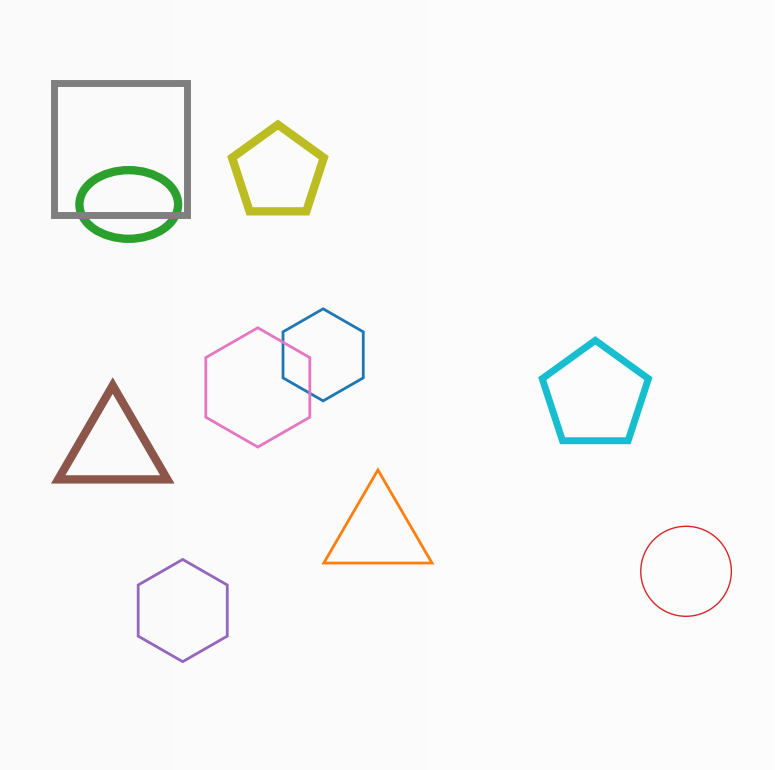[{"shape": "hexagon", "thickness": 1, "radius": 0.3, "center": [0.417, 0.539]}, {"shape": "triangle", "thickness": 1, "radius": 0.4, "center": [0.488, 0.309]}, {"shape": "oval", "thickness": 3, "radius": 0.32, "center": [0.166, 0.734]}, {"shape": "circle", "thickness": 0.5, "radius": 0.29, "center": [0.885, 0.258]}, {"shape": "hexagon", "thickness": 1, "radius": 0.33, "center": [0.236, 0.207]}, {"shape": "triangle", "thickness": 3, "radius": 0.41, "center": [0.145, 0.418]}, {"shape": "hexagon", "thickness": 1, "radius": 0.39, "center": [0.333, 0.497]}, {"shape": "square", "thickness": 2.5, "radius": 0.43, "center": [0.155, 0.807]}, {"shape": "pentagon", "thickness": 3, "radius": 0.31, "center": [0.359, 0.776]}, {"shape": "pentagon", "thickness": 2.5, "radius": 0.36, "center": [0.768, 0.486]}]